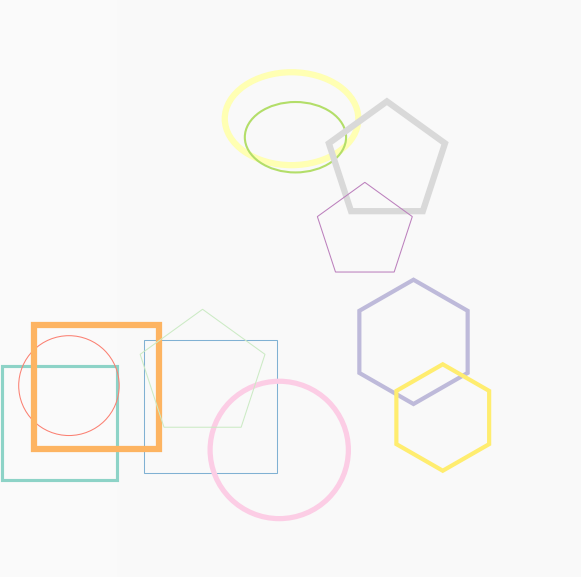[{"shape": "square", "thickness": 1.5, "radius": 0.49, "center": [0.102, 0.267]}, {"shape": "oval", "thickness": 3, "radius": 0.57, "center": [0.502, 0.794]}, {"shape": "hexagon", "thickness": 2, "radius": 0.54, "center": [0.711, 0.407]}, {"shape": "circle", "thickness": 0.5, "radius": 0.43, "center": [0.119, 0.331]}, {"shape": "square", "thickness": 0.5, "radius": 0.57, "center": [0.362, 0.296]}, {"shape": "square", "thickness": 3, "radius": 0.54, "center": [0.166, 0.329]}, {"shape": "oval", "thickness": 1, "radius": 0.44, "center": [0.508, 0.762]}, {"shape": "circle", "thickness": 2.5, "radius": 0.59, "center": [0.48, 0.22]}, {"shape": "pentagon", "thickness": 3, "radius": 0.53, "center": [0.666, 0.718]}, {"shape": "pentagon", "thickness": 0.5, "radius": 0.43, "center": [0.628, 0.598]}, {"shape": "pentagon", "thickness": 0.5, "radius": 0.56, "center": [0.349, 0.351]}, {"shape": "hexagon", "thickness": 2, "radius": 0.46, "center": [0.762, 0.276]}]